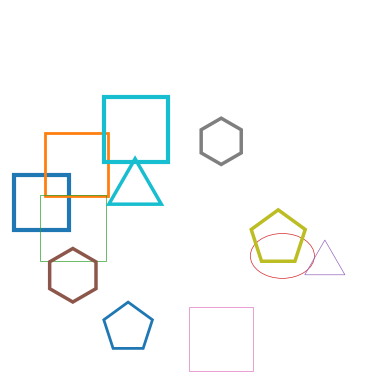[{"shape": "square", "thickness": 3, "radius": 0.36, "center": [0.108, 0.474]}, {"shape": "pentagon", "thickness": 2, "radius": 0.33, "center": [0.333, 0.149]}, {"shape": "square", "thickness": 2, "radius": 0.41, "center": [0.198, 0.572]}, {"shape": "square", "thickness": 0.5, "radius": 0.43, "center": [0.19, 0.407]}, {"shape": "oval", "thickness": 0.5, "radius": 0.42, "center": [0.733, 0.335]}, {"shape": "triangle", "thickness": 0.5, "radius": 0.3, "center": [0.844, 0.316]}, {"shape": "hexagon", "thickness": 2.5, "radius": 0.35, "center": [0.189, 0.285]}, {"shape": "square", "thickness": 0.5, "radius": 0.41, "center": [0.574, 0.12]}, {"shape": "hexagon", "thickness": 2.5, "radius": 0.3, "center": [0.575, 0.633]}, {"shape": "pentagon", "thickness": 2.5, "radius": 0.37, "center": [0.723, 0.381]}, {"shape": "square", "thickness": 3, "radius": 0.42, "center": [0.354, 0.664]}, {"shape": "triangle", "thickness": 2.5, "radius": 0.39, "center": [0.351, 0.509]}]